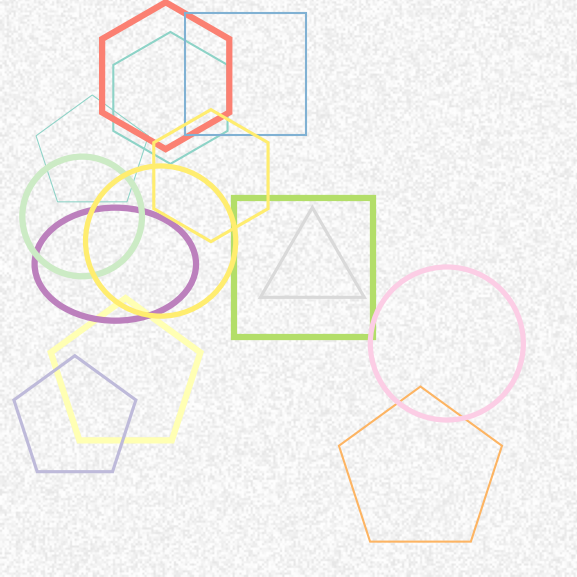[{"shape": "hexagon", "thickness": 1, "radius": 0.57, "center": [0.295, 0.83]}, {"shape": "pentagon", "thickness": 0.5, "radius": 0.51, "center": [0.16, 0.732]}, {"shape": "pentagon", "thickness": 3, "radius": 0.68, "center": [0.217, 0.347]}, {"shape": "pentagon", "thickness": 1.5, "radius": 0.56, "center": [0.13, 0.272]}, {"shape": "hexagon", "thickness": 3, "radius": 0.64, "center": [0.287, 0.868]}, {"shape": "square", "thickness": 1, "radius": 0.53, "center": [0.426, 0.871]}, {"shape": "pentagon", "thickness": 1, "radius": 0.74, "center": [0.728, 0.181]}, {"shape": "square", "thickness": 3, "radius": 0.6, "center": [0.526, 0.536]}, {"shape": "circle", "thickness": 2.5, "radius": 0.66, "center": [0.774, 0.404]}, {"shape": "triangle", "thickness": 1.5, "radius": 0.52, "center": [0.541, 0.536]}, {"shape": "oval", "thickness": 3, "radius": 0.7, "center": [0.2, 0.542]}, {"shape": "circle", "thickness": 3, "radius": 0.52, "center": [0.142, 0.624]}, {"shape": "hexagon", "thickness": 1.5, "radius": 0.57, "center": [0.365, 0.695]}, {"shape": "circle", "thickness": 2.5, "radius": 0.65, "center": [0.278, 0.582]}]